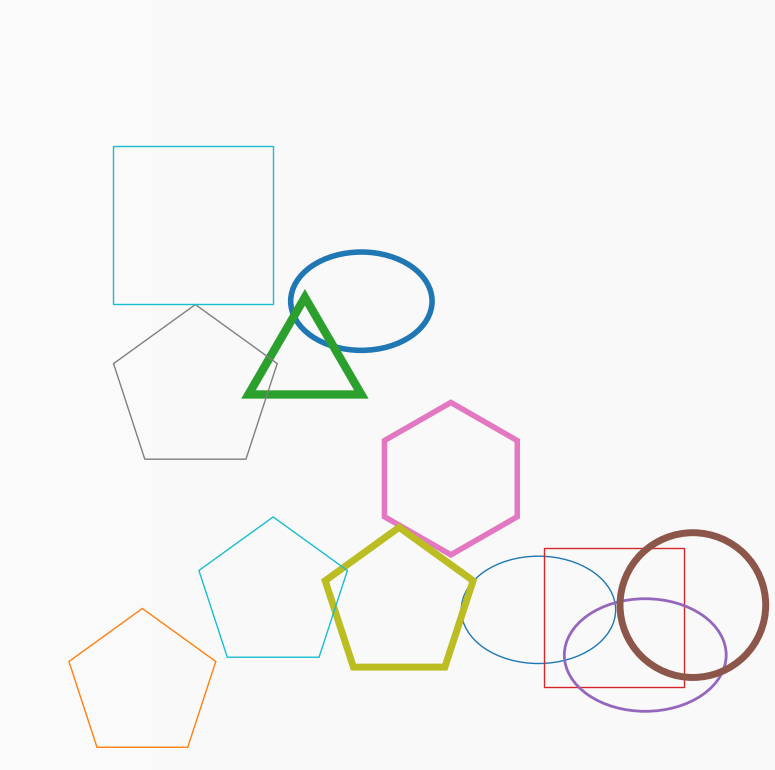[{"shape": "oval", "thickness": 0.5, "radius": 0.5, "center": [0.695, 0.208]}, {"shape": "oval", "thickness": 2, "radius": 0.46, "center": [0.466, 0.609]}, {"shape": "pentagon", "thickness": 0.5, "radius": 0.5, "center": [0.184, 0.11]}, {"shape": "triangle", "thickness": 3, "radius": 0.42, "center": [0.393, 0.53]}, {"shape": "square", "thickness": 0.5, "radius": 0.45, "center": [0.792, 0.198]}, {"shape": "oval", "thickness": 1, "radius": 0.52, "center": [0.833, 0.149]}, {"shape": "circle", "thickness": 2.5, "radius": 0.47, "center": [0.894, 0.214]}, {"shape": "hexagon", "thickness": 2, "radius": 0.49, "center": [0.582, 0.378]}, {"shape": "pentagon", "thickness": 0.5, "radius": 0.56, "center": [0.252, 0.493]}, {"shape": "pentagon", "thickness": 2.5, "radius": 0.5, "center": [0.515, 0.215]}, {"shape": "square", "thickness": 0.5, "radius": 0.52, "center": [0.249, 0.708]}, {"shape": "pentagon", "thickness": 0.5, "radius": 0.5, "center": [0.352, 0.228]}]